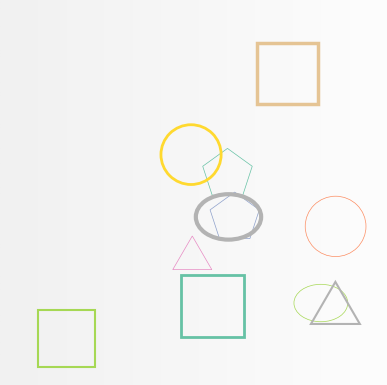[{"shape": "square", "thickness": 2, "radius": 0.41, "center": [0.549, 0.205]}, {"shape": "pentagon", "thickness": 0.5, "radius": 0.34, "center": [0.587, 0.547]}, {"shape": "circle", "thickness": 0.5, "radius": 0.39, "center": [0.866, 0.412]}, {"shape": "pentagon", "thickness": 0.5, "radius": 0.33, "center": [0.606, 0.434]}, {"shape": "triangle", "thickness": 0.5, "radius": 0.29, "center": [0.496, 0.329]}, {"shape": "square", "thickness": 1.5, "radius": 0.37, "center": [0.171, 0.121]}, {"shape": "oval", "thickness": 0.5, "radius": 0.35, "center": [0.828, 0.213]}, {"shape": "circle", "thickness": 2, "radius": 0.39, "center": [0.493, 0.598]}, {"shape": "square", "thickness": 2.5, "radius": 0.39, "center": [0.742, 0.808]}, {"shape": "oval", "thickness": 3, "radius": 0.42, "center": [0.59, 0.437]}, {"shape": "triangle", "thickness": 1.5, "radius": 0.36, "center": [0.866, 0.195]}]